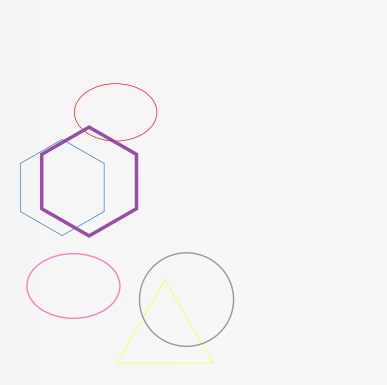[{"shape": "oval", "thickness": 0.5, "radius": 0.53, "center": [0.298, 0.708]}, {"shape": "hexagon", "thickness": 0.5, "radius": 0.62, "center": [0.161, 0.513]}, {"shape": "hexagon", "thickness": 2.5, "radius": 0.71, "center": [0.23, 0.529]}, {"shape": "triangle", "thickness": 0.5, "radius": 0.72, "center": [0.426, 0.129]}, {"shape": "oval", "thickness": 1, "radius": 0.6, "center": [0.189, 0.257]}, {"shape": "circle", "thickness": 1, "radius": 0.61, "center": [0.481, 0.222]}]